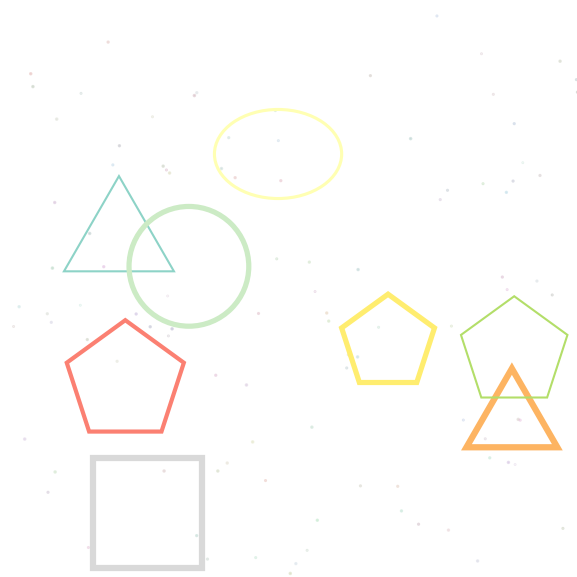[{"shape": "triangle", "thickness": 1, "radius": 0.55, "center": [0.206, 0.584]}, {"shape": "oval", "thickness": 1.5, "radius": 0.55, "center": [0.481, 0.732]}, {"shape": "pentagon", "thickness": 2, "radius": 0.53, "center": [0.217, 0.338]}, {"shape": "triangle", "thickness": 3, "radius": 0.45, "center": [0.886, 0.27]}, {"shape": "pentagon", "thickness": 1, "radius": 0.48, "center": [0.89, 0.389]}, {"shape": "square", "thickness": 3, "radius": 0.47, "center": [0.256, 0.111]}, {"shape": "circle", "thickness": 2.5, "radius": 0.52, "center": [0.327, 0.538]}, {"shape": "pentagon", "thickness": 2.5, "radius": 0.42, "center": [0.672, 0.405]}]